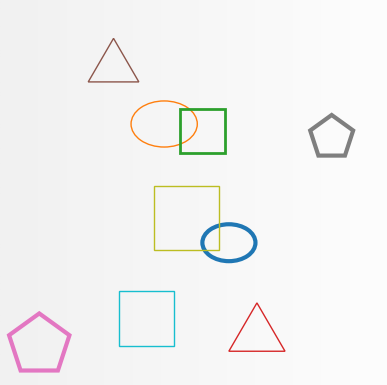[{"shape": "oval", "thickness": 3, "radius": 0.34, "center": [0.591, 0.37]}, {"shape": "oval", "thickness": 1, "radius": 0.43, "center": [0.424, 0.678]}, {"shape": "square", "thickness": 2, "radius": 0.29, "center": [0.523, 0.66]}, {"shape": "triangle", "thickness": 1, "radius": 0.42, "center": [0.663, 0.13]}, {"shape": "triangle", "thickness": 1, "radius": 0.38, "center": [0.293, 0.825]}, {"shape": "pentagon", "thickness": 3, "radius": 0.41, "center": [0.101, 0.104]}, {"shape": "pentagon", "thickness": 3, "radius": 0.29, "center": [0.856, 0.643]}, {"shape": "square", "thickness": 1, "radius": 0.41, "center": [0.481, 0.433]}, {"shape": "square", "thickness": 1, "radius": 0.36, "center": [0.379, 0.173]}]